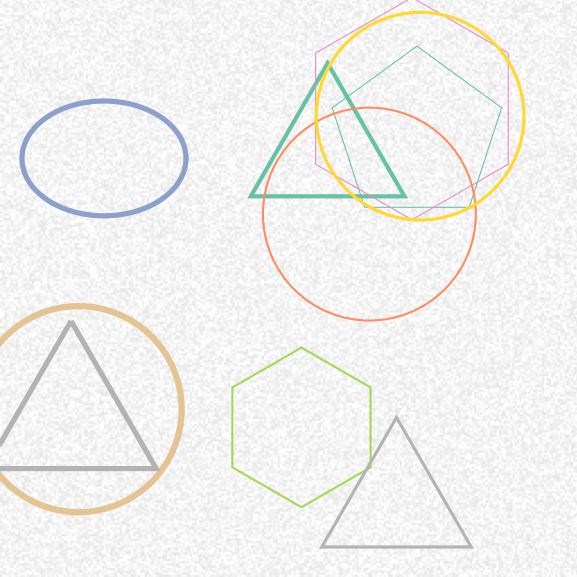[{"shape": "triangle", "thickness": 2, "radius": 0.77, "center": [0.567, 0.736]}, {"shape": "pentagon", "thickness": 0.5, "radius": 0.77, "center": [0.722, 0.765]}, {"shape": "circle", "thickness": 1, "radius": 0.92, "center": [0.64, 0.628]}, {"shape": "oval", "thickness": 2.5, "radius": 0.71, "center": [0.18, 0.725]}, {"shape": "hexagon", "thickness": 0.5, "radius": 0.96, "center": [0.713, 0.811]}, {"shape": "hexagon", "thickness": 1, "radius": 0.69, "center": [0.522, 0.259]}, {"shape": "circle", "thickness": 1.5, "radius": 0.9, "center": [0.728, 0.798]}, {"shape": "circle", "thickness": 3, "radius": 0.89, "center": [0.136, 0.291]}, {"shape": "triangle", "thickness": 1.5, "radius": 0.75, "center": [0.687, 0.127]}, {"shape": "triangle", "thickness": 2.5, "radius": 0.85, "center": [0.123, 0.273]}]